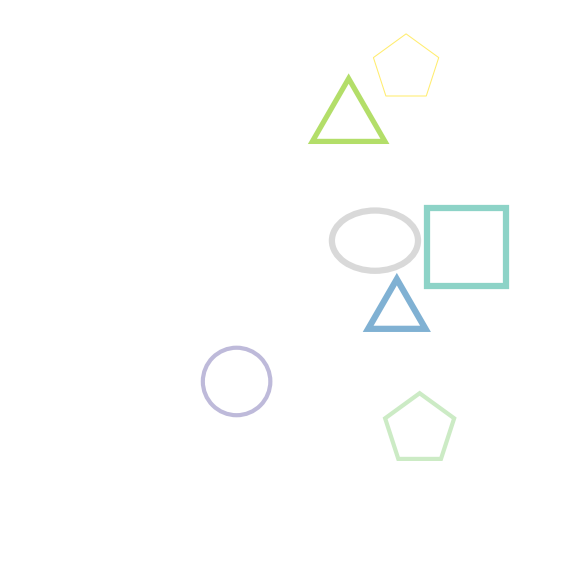[{"shape": "square", "thickness": 3, "radius": 0.34, "center": [0.808, 0.571]}, {"shape": "circle", "thickness": 2, "radius": 0.29, "center": [0.41, 0.339]}, {"shape": "triangle", "thickness": 3, "radius": 0.29, "center": [0.687, 0.458]}, {"shape": "triangle", "thickness": 2.5, "radius": 0.36, "center": [0.604, 0.791]}, {"shape": "oval", "thickness": 3, "radius": 0.37, "center": [0.649, 0.582]}, {"shape": "pentagon", "thickness": 2, "radius": 0.31, "center": [0.727, 0.255]}, {"shape": "pentagon", "thickness": 0.5, "radius": 0.3, "center": [0.703, 0.881]}]